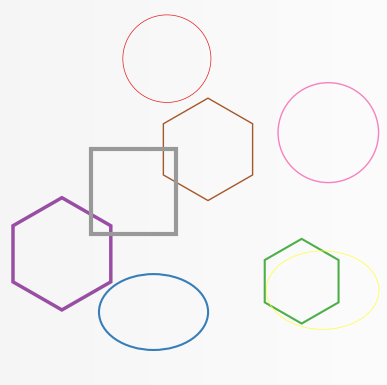[{"shape": "circle", "thickness": 0.5, "radius": 0.57, "center": [0.431, 0.848]}, {"shape": "oval", "thickness": 1.5, "radius": 0.7, "center": [0.396, 0.19]}, {"shape": "hexagon", "thickness": 1.5, "radius": 0.55, "center": [0.778, 0.27]}, {"shape": "hexagon", "thickness": 2.5, "radius": 0.73, "center": [0.16, 0.341]}, {"shape": "oval", "thickness": 0.5, "radius": 0.73, "center": [0.833, 0.246]}, {"shape": "hexagon", "thickness": 1, "radius": 0.66, "center": [0.537, 0.612]}, {"shape": "circle", "thickness": 1, "radius": 0.65, "center": [0.847, 0.655]}, {"shape": "square", "thickness": 3, "radius": 0.55, "center": [0.344, 0.502]}]